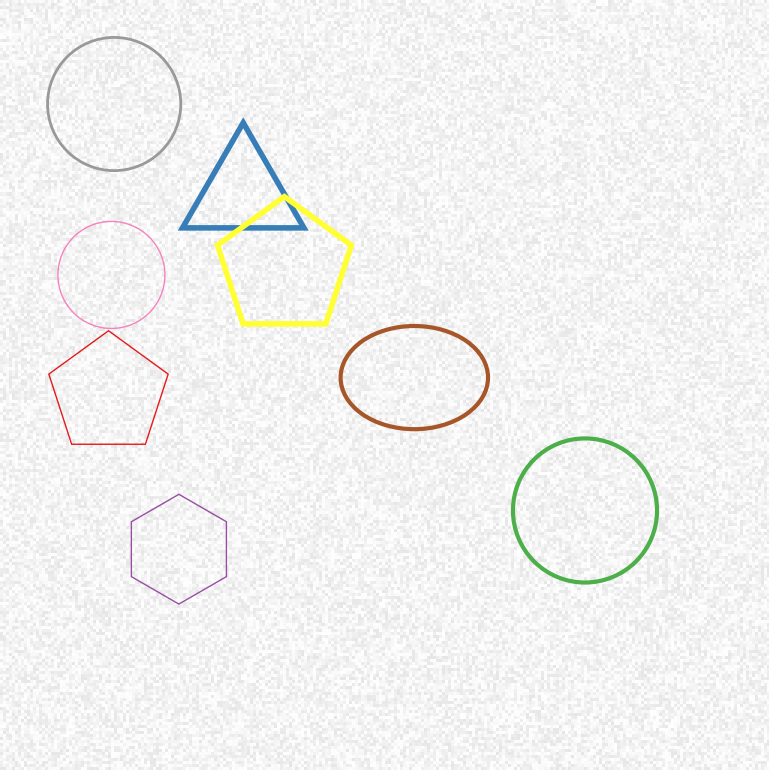[{"shape": "pentagon", "thickness": 0.5, "radius": 0.41, "center": [0.141, 0.489]}, {"shape": "triangle", "thickness": 2, "radius": 0.46, "center": [0.316, 0.75]}, {"shape": "circle", "thickness": 1.5, "radius": 0.47, "center": [0.76, 0.337]}, {"shape": "hexagon", "thickness": 0.5, "radius": 0.36, "center": [0.232, 0.287]}, {"shape": "pentagon", "thickness": 2, "radius": 0.46, "center": [0.369, 0.653]}, {"shape": "oval", "thickness": 1.5, "radius": 0.48, "center": [0.538, 0.51]}, {"shape": "circle", "thickness": 0.5, "radius": 0.35, "center": [0.145, 0.643]}, {"shape": "circle", "thickness": 1, "radius": 0.43, "center": [0.148, 0.865]}]